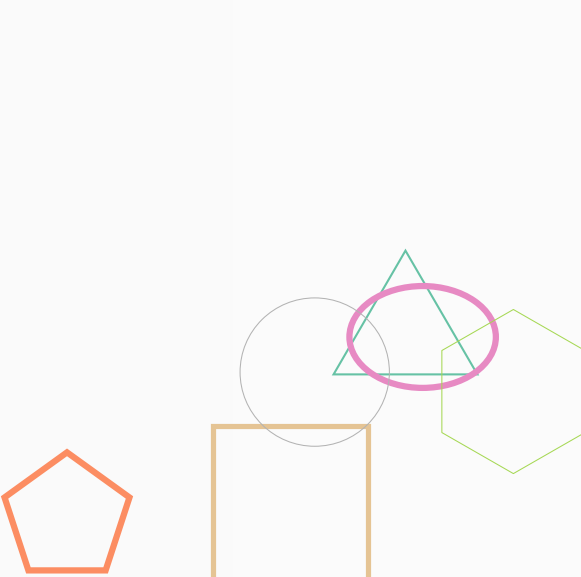[{"shape": "triangle", "thickness": 1, "radius": 0.71, "center": [0.698, 0.422]}, {"shape": "pentagon", "thickness": 3, "radius": 0.56, "center": [0.115, 0.103]}, {"shape": "oval", "thickness": 3, "radius": 0.63, "center": [0.727, 0.416]}, {"shape": "hexagon", "thickness": 0.5, "radius": 0.71, "center": [0.883, 0.321]}, {"shape": "square", "thickness": 2.5, "radius": 0.67, "center": [0.5, 0.128]}, {"shape": "circle", "thickness": 0.5, "radius": 0.64, "center": [0.541, 0.355]}]